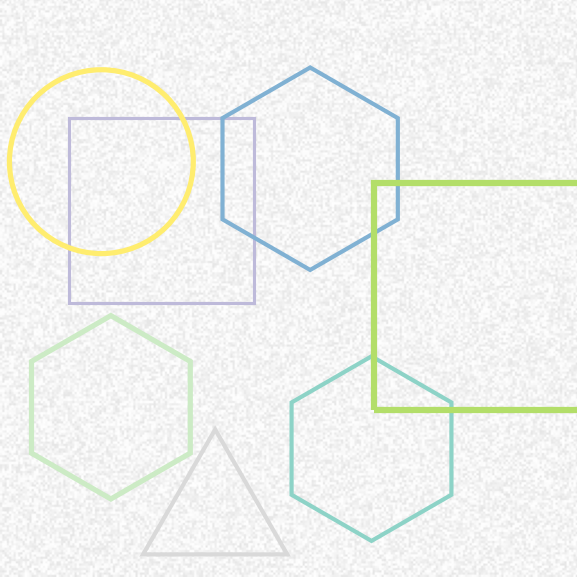[{"shape": "hexagon", "thickness": 2, "radius": 0.8, "center": [0.643, 0.222]}, {"shape": "square", "thickness": 1.5, "radius": 0.8, "center": [0.28, 0.634]}, {"shape": "hexagon", "thickness": 2, "radius": 0.88, "center": [0.537, 0.707]}, {"shape": "square", "thickness": 3, "radius": 0.98, "center": [0.844, 0.485]}, {"shape": "triangle", "thickness": 2, "radius": 0.72, "center": [0.373, 0.111]}, {"shape": "hexagon", "thickness": 2.5, "radius": 0.79, "center": [0.192, 0.294]}, {"shape": "circle", "thickness": 2.5, "radius": 0.8, "center": [0.176, 0.719]}]